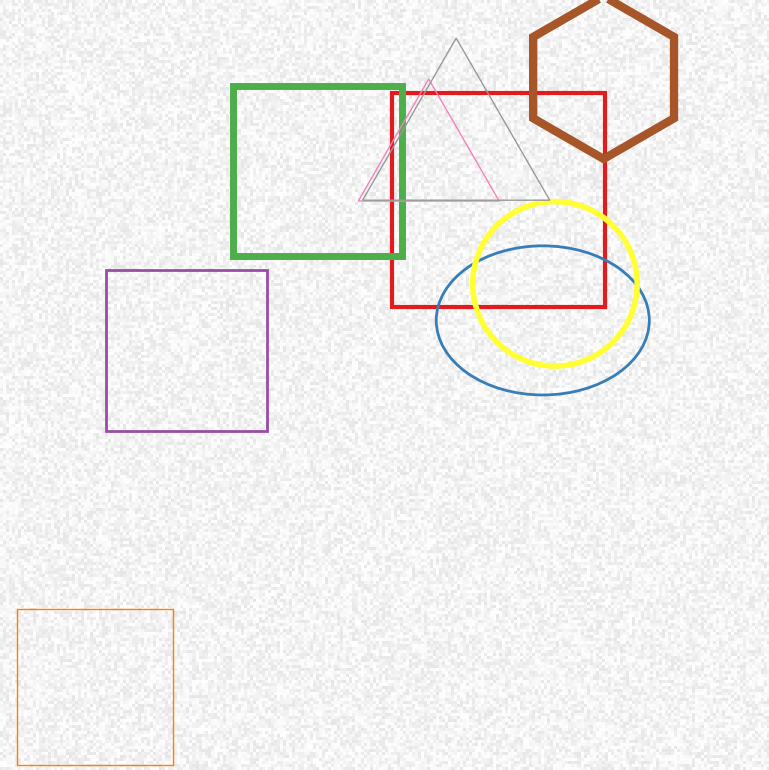[{"shape": "square", "thickness": 1.5, "radius": 0.69, "center": [0.648, 0.74]}, {"shape": "oval", "thickness": 1, "radius": 0.69, "center": [0.705, 0.584]}, {"shape": "square", "thickness": 2.5, "radius": 0.55, "center": [0.412, 0.778]}, {"shape": "square", "thickness": 1, "radius": 0.52, "center": [0.242, 0.545]}, {"shape": "square", "thickness": 0.5, "radius": 0.51, "center": [0.123, 0.108]}, {"shape": "circle", "thickness": 2, "radius": 0.53, "center": [0.721, 0.631]}, {"shape": "hexagon", "thickness": 3, "radius": 0.53, "center": [0.784, 0.899]}, {"shape": "triangle", "thickness": 0.5, "radius": 0.53, "center": [0.557, 0.792]}, {"shape": "triangle", "thickness": 0.5, "radius": 0.7, "center": [0.592, 0.81]}]